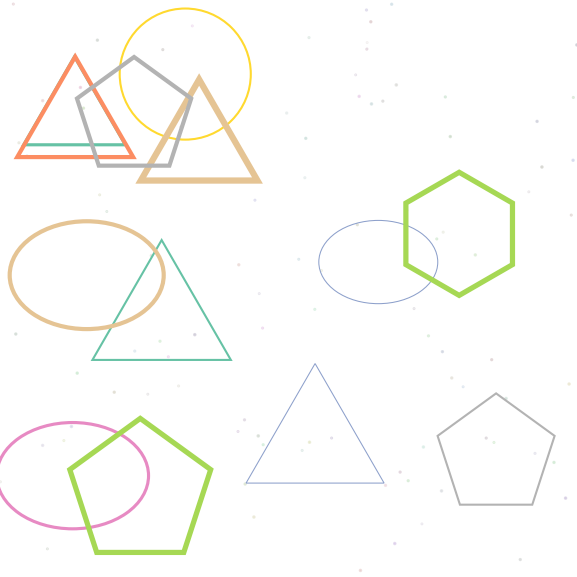[{"shape": "triangle", "thickness": 1, "radius": 0.69, "center": [0.28, 0.445]}, {"shape": "triangle", "thickness": 1.5, "radius": 0.51, "center": [0.129, 0.799]}, {"shape": "triangle", "thickness": 2, "radius": 0.58, "center": [0.13, 0.785]}, {"shape": "triangle", "thickness": 0.5, "radius": 0.69, "center": [0.546, 0.232]}, {"shape": "oval", "thickness": 0.5, "radius": 0.51, "center": [0.655, 0.545]}, {"shape": "oval", "thickness": 1.5, "radius": 0.66, "center": [0.126, 0.175]}, {"shape": "pentagon", "thickness": 2.5, "radius": 0.64, "center": [0.243, 0.146]}, {"shape": "hexagon", "thickness": 2.5, "radius": 0.53, "center": [0.795, 0.594]}, {"shape": "circle", "thickness": 1, "radius": 0.57, "center": [0.321, 0.871]}, {"shape": "triangle", "thickness": 3, "radius": 0.58, "center": [0.345, 0.745]}, {"shape": "oval", "thickness": 2, "radius": 0.67, "center": [0.15, 0.523]}, {"shape": "pentagon", "thickness": 2, "radius": 0.52, "center": [0.232, 0.796]}, {"shape": "pentagon", "thickness": 1, "radius": 0.53, "center": [0.859, 0.211]}]